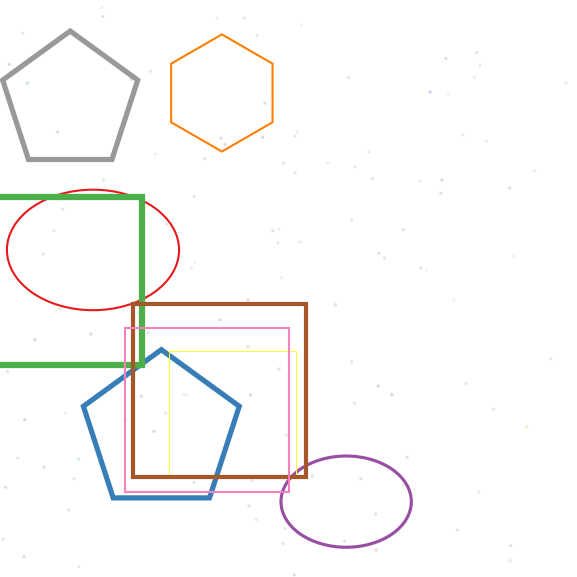[{"shape": "oval", "thickness": 1, "radius": 0.75, "center": [0.161, 0.566]}, {"shape": "pentagon", "thickness": 2.5, "radius": 0.71, "center": [0.279, 0.252]}, {"shape": "square", "thickness": 3, "radius": 0.73, "center": [0.1, 0.513]}, {"shape": "oval", "thickness": 1.5, "radius": 0.56, "center": [0.599, 0.131]}, {"shape": "hexagon", "thickness": 1, "radius": 0.51, "center": [0.384, 0.838]}, {"shape": "square", "thickness": 0.5, "radius": 0.55, "center": [0.403, 0.281]}, {"shape": "square", "thickness": 2, "radius": 0.75, "center": [0.38, 0.323]}, {"shape": "square", "thickness": 1, "radius": 0.71, "center": [0.359, 0.29]}, {"shape": "pentagon", "thickness": 2.5, "radius": 0.61, "center": [0.122, 0.822]}]